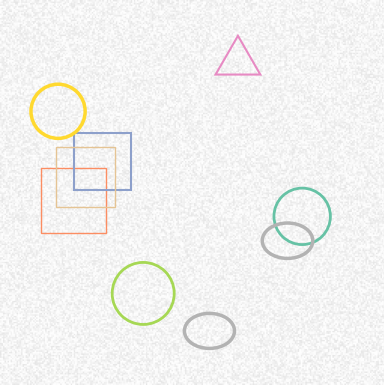[{"shape": "circle", "thickness": 2, "radius": 0.37, "center": [0.785, 0.438]}, {"shape": "square", "thickness": 1, "radius": 0.42, "center": [0.19, 0.479]}, {"shape": "square", "thickness": 1.5, "radius": 0.37, "center": [0.267, 0.579]}, {"shape": "triangle", "thickness": 1.5, "radius": 0.34, "center": [0.618, 0.84]}, {"shape": "circle", "thickness": 2, "radius": 0.4, "center": [0.372, 0.238]}, {"shape": "circle", "thickness": 2.5, "radius": 0.35, "center": [0.151, 0.711]}, {"shape": "square", "thickness": 1, "radius": 0.38, "center": [0.222, 0.54]}, {"shape": "oval", "thickness": 2.5, "radius": 0.33, "center": [0.544, 0.141]}, {"shape": "oval", "thickness": 2.5, "radius": 0.33, "center": [0.747, 0.375]}]